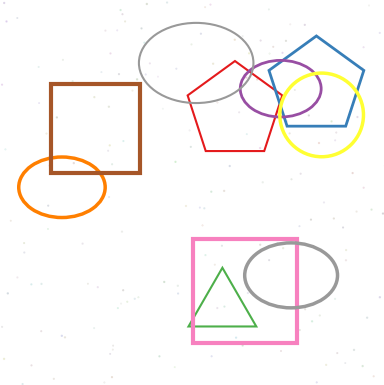[{"shape": "pentagon", "thickness": 1.5, "radius": 0.65, "center": [0.61, 0.712]}, {"shape": "pentagon", "thickness": 2, "radius": 0.65, "center": [0.822, 0.777]}, {"shape": "triangle", "thickness": 1.5, "radius": 0.51, "center": [0.578, 0.203]}, {"shape": "oval", "thickness": 2, "radius": 0.53, "center": [0.729, 0.77]}, {"shape": "oval", "thickness": 2.5, "radius": 0.56, "center": [0.161, 0.514]}, {"shape": "circle", "thickness": 2.5, "radius": 0.54, "center": [0.835, 0.702]}, {"shape": "square", "thickness": 3, "radius": 0.58, "center": [0.249, 0.665]}, {"shape": "square", "thickness": 3, "radius": 0.68, "center": [0.636, 0.245]}, {"shape": "oval", "thickness": 2.5, "radius": 0.6, "center": [0.756, 0.285]}, {"shape": "oval", "thickness": 1.5, "radius": 0.74, "center": [0.51, 0.836]}]